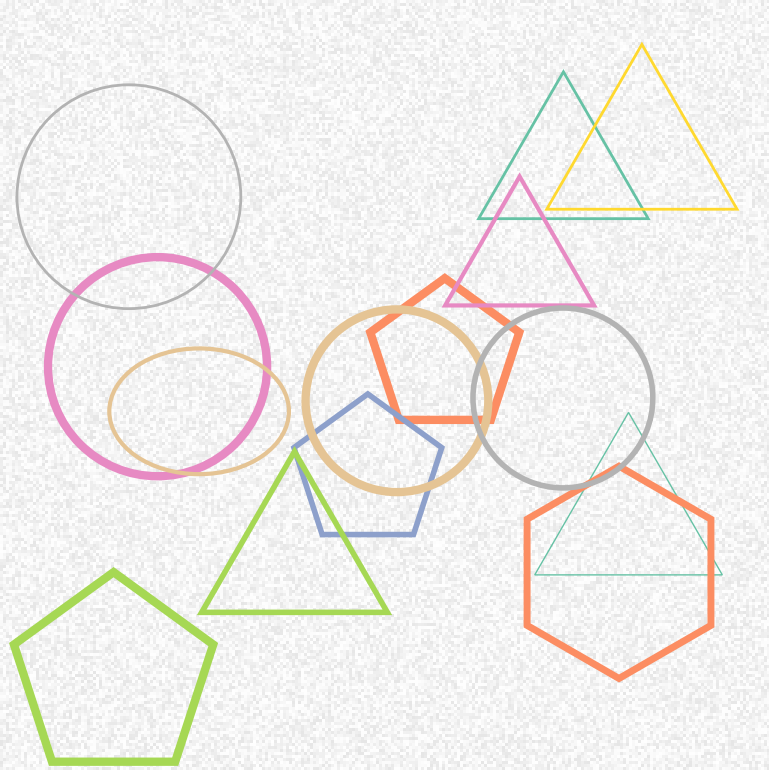[{"shape": "triangle", "thickness": 0.5, "radius": 0.7, "center": [0.816, 0.324]}, {"shape": "triangle", "thickness": 1, "radius": 0.64, "center": [0.732, 0.78]}, {"shape": "pentagon", "thickness": 3, "radius": 0.51, "center": [0.578, 0.537]}, {"shape": "hexagon", "thickness": 2.5, "radius": 0.69, "center": [0.804, 0.257]}, {"shape": "pentagon", "thickness": 2, "radius": 0.5, "center": [0.478, 0.387]}, {"shape": "triangle", "thickness": 1.5, "radius": 0.56, "center": [0.675, 0.659]}, {"shape": "circle", "thickness": 3, "radius": 0.71, "center": [0.205, 0.524]}, {"shape": "pentagon", "thickness": 3, "radius": 0.68, "center": [0.148, 0.121]}, {"shape": "triangle", "thickness": 2, "radius": 0.7, "center": [0.382, 0.274]}, {"shape": "triangle", "thickness": 1, "radius": 0.71, "center": [0.834, 0.8]}, {"shape": "circle", "thickness": 3, "radius": 0.59, "center": [0.516, 0.48]}, {"shape": "oval", "thickness": 1.5, "radius": 0.58, "center": [0.259, 0.466]}, {"shape": "circle", "thickness": 1, "radius": 0.73, "center": [0.167, 0.745]}, {"shape": "circle", "thickness": 2, "radius": 0.58, "center": [0.731, 0.483]}]